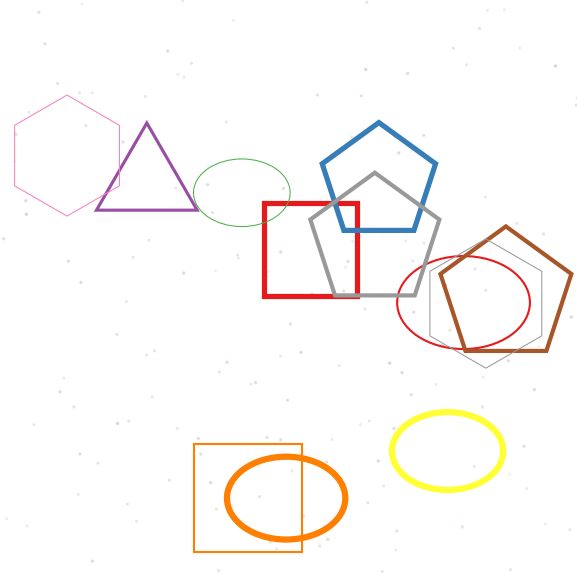[{"shape": "oval", "thickness": 1, "radius": 0.57, "center": [0.803, 0.475]}, {"shape": "square", "thickness": 2.5, "radius": 0.4, "center": [0.538, 0.567]}, {"shape": "pentagon", "thickness": 2.5, "radius": 0.52, "center": [0.656, 0.684]}, {"shape": "oval", "thickness": 0.5, "radius": 0.42, "center": [0.419, 0.665]}, {"shape": "triangle", "thickness": 1.5, "radius": 0.5, "center": [0.254, 0.686]}, {"shape": "square", "thickness": 1, "radius": 0.47, "center": [0.429, 0.137]}, {"shape": "oval", "thickness": 3, "radius": 0.51, "center": [0.495, 0.137]}, {"shape": "oval", "thickness": 3, "radius": 0.48, "center": [0.775, 0.218]}, {"shape": "pentagon", "thickness": 2, "radius": 0.6, "center": [0.876, 0.488]}, {"shape": "hexagon", "thickness": 0.5, "radius": 0.52, "center": [0.116, 0.73]}, {"shape": "hexagon", "thickness": 0.5, "radius": 0.56, "center": [0.841, 0.473]}, {"shape": "pentagon", "thickness": 2, "radius": 0.59, "center": [0.649, 0.583]}]